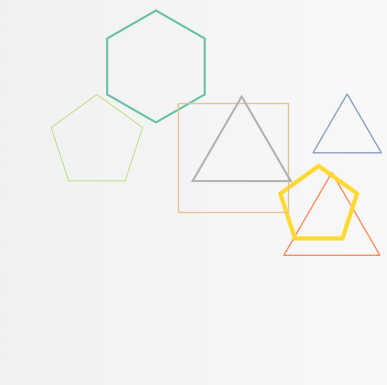[{"shape": "hexagon", "thickness": 1.5, "radius": 0.73, "center": [0.402, 0.827]}, {"shape": "triangle", "thickness": 1, "radius": 0.72, "center": [0.857, 0.409]}, {"shape": "triangle", "thickness": 1, "radius": 0.51, "center": [0.896, 0.654]}, {"shape": "pentagon", "thickness": 0.5, "radius": 0.62, "center": [0.25, 0.63]}, {"shape": "pentagon", "thickness": 3, "radius": 0.52, "center": [0.822, 0.465]}, {"shape": "square", "thickness": 1, "radius": 0.71, "center": [0.602, 0.591]}, {"shape": "triangle", "thickness": 1.5, "radius": 0.73, "center": [0.624, 0.603]}]